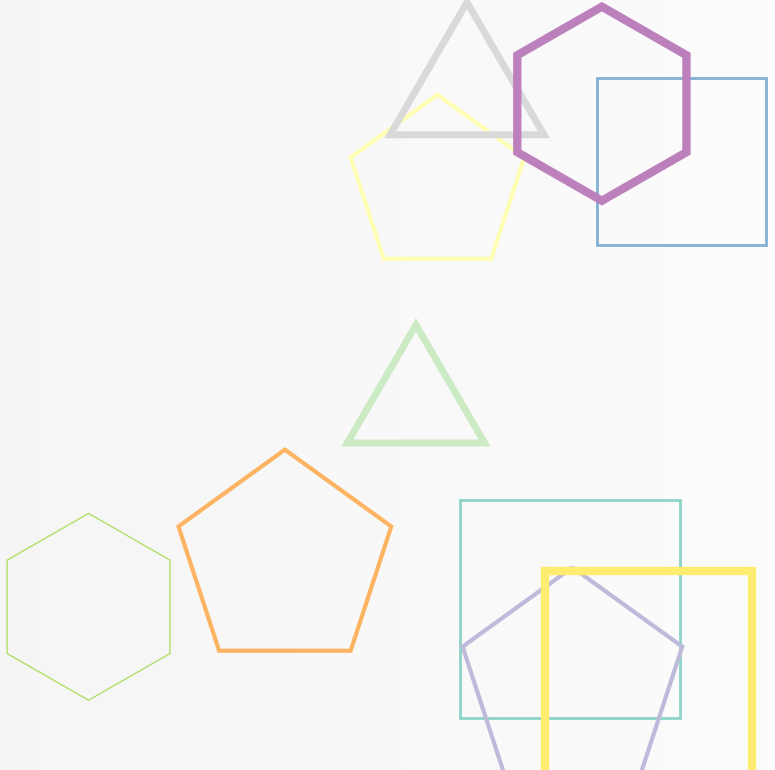[{"shape": "square", "thickness": 1, "radius": 0.71, "center": [0.736, 0.209]}, {"shape": "pentagon", "thickness": 1.5, "radius": 0.59, "center": [0.564, 0.759]}, {"shape": "pentagon", "thickness": 1.5, "radius": 0.75, "center": [0.739, 0.114]}, {"shape": "square", "thickness": 1, "radius": 0.54, "center": [0.879, 0.79]}, {"shape": "pentagon", "thickness": 1.5, "radius": 0.72, "center": [0.368, 0.272]}, {"shape": "hexagon", "thickness": 0.5, "radius": 0.61, "center": [0.114, 0.212]}, {"shape": "triangle", "thickness": 2.5, "radius": 0.57, "center": [0.603, 0.882]}, {"shape": "hexagon", "thickness": 3, "radius": 0.63, "center": [0.777, 0.865]}, {"shape": "triangle", "thickness": 2.5, "radius": 0.51, "center": [0.537, 0.476]}, {"shape": "square", "thickness": 3, "radius": 0.67, "center": [0.837, 0.124]}]